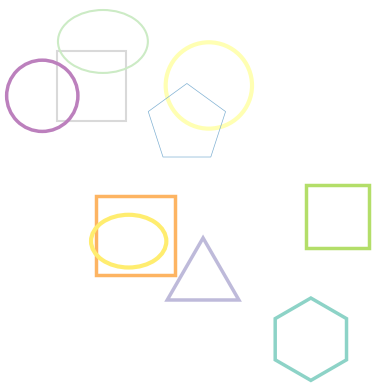[{"shape": "hexagon", "thickness": 2.5, "radius": 0.53, "center": [0.807, 0.119]}, {"shape": "circle", "thickness": 3, "radius": 0.56, "center": [0.542, 0.778]}, {"shape": "triangle", "thickness": 2.5, "radius": 0.54, "center": [0.527, 0.275]}, {"shape": "pentagon", "thickness": 0.5, "radius": 0.53, "center": [0.485, 0.678]}, {"shape": "square", "thickness": 2.5, "radius": 0.51, "center": [0.353, 0.388]}, {"shape": "square", "thickness": 2.5, "radius": 0.41, "center": [0.877, 0.438]}, {"shape": "square", "thickness": 1.5, "radius": 0.45, "center": [0.237, 0.777]}, {"shape": "circle", "thickness": 2.5, "radius": 0.46, "center": [0.11, 0.751]}, {"shape": "oval", "thickness": 1.5, "radius": 0.58, "center": [0.267, 0.892]}, {"shape": "oval", "thickness": 3, "radius": 0.49, "center": [0.334, 0.374]}]